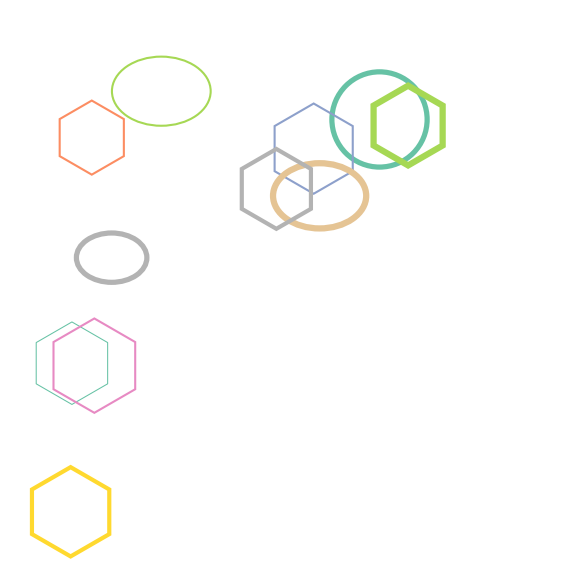[{"shape": "hexagon", "thickness": 0.5, "radius": 0.36, "center": [0.125, 0.37]}, {"shape": "circle", "thickness": 2.5, "radius": 0.41, "center": [0.657, 0.792]}, {"shape": "hexagon", "thickness": 1, "radius": 0.32, "center": [0.159, 0.761]}, {"shape": "hexagon", "thickness": 1, "radius": 0.39, "center": [0.543, 0.742]}, {"shape": "hexagon", "thickness": 1, "radius": 0.41, "center": [0.163, 0.366]}, {"shape": "hexagon", "thickness": 3, "radius": 0.35, "center": [0.707, 0.782]}, {"shape": "oval", "thickness": 1, "radius": 0.43, "center": [0.279, 0.841]}, {"shape": "hexagon", "thickness": 2, "radius": 0.39, "center": [0.122, 0.113]}, {"shape": "oval", "thickness": 3, "radius": 0.4, "center": [0.553, 0.66]}, {"shape": "hexagon", "thickness": 2, "radius": 0.35, "center": [0.479, 0.672]}, {"shape": "oval", "thickness": 2.5, "radius": 0.31, "center": [0.193, 0.553]}]